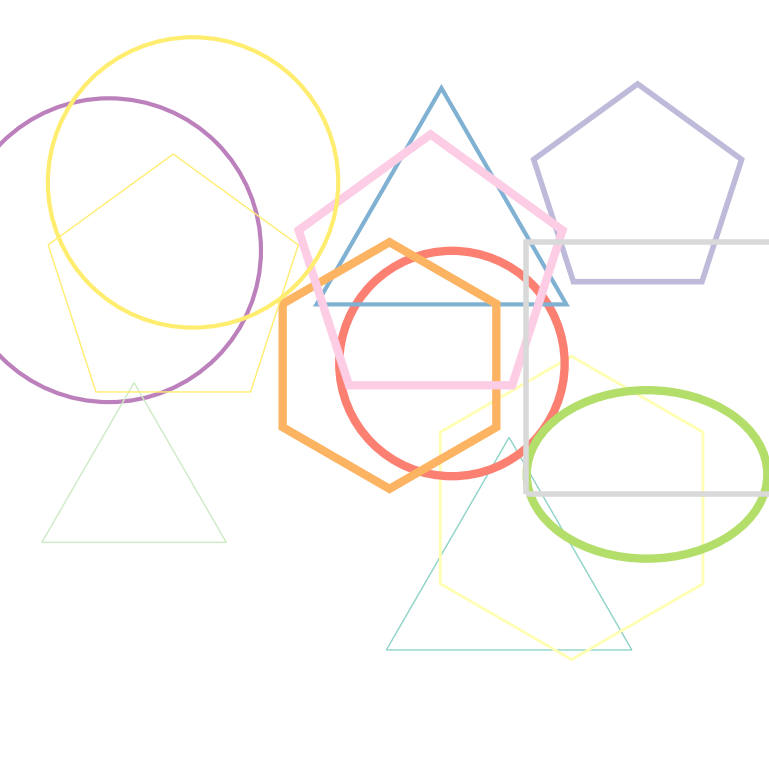[{"shape": "triangle", "thickness": 0.5, "radius": 0.92, "center": [0.661, 0.248]}, {"shape": "hexagon", "thickness": 1, "radius": 0.98, "center": [0.742, 0.34]}, {"shape": "pentagon", "thickness": 2, "radius": 0.71, "center": [0.828, 0.749]}, {"shape": "circle", "thickness": 3, "radius": 0.73, "center": [0.587, 0.528]}, {"shape": "triangle", "thickness": 1.5, "radius": 0.94, "center": [0.573, 0.698]}, {"shape": "hexagon", "thickness": 3, "radius": 0.8, "center": [0.506, 0.525]}, {"shape": "oval", "thickness": 3, "radius": 0.78, "center": [0.84, 0.384]}, {"shape": "pentagon", "thickness": 3, "radius": 0.9, "center": [0.559, 0.645]}, {"shape": "square", "thickness": 2, "radius": 0.82, "center": [0.846, 0.522]}, {"shape": "circle", "thickness": 1.5, "radius": 0.99, "center": [0.142, 0.675]}, {"shape": "triangle", "thickness": 0.5, "radius": 0.69, "center": [0.174, 0.365]}, {"shape": "pentagon", "thickness": 0.5, "radius": 0.85, "center": [0.225, 0.629]}, {"shape": "circle", "thickness": 1.5, "radius": 0.94, "center": [0.251, 0.763]}]